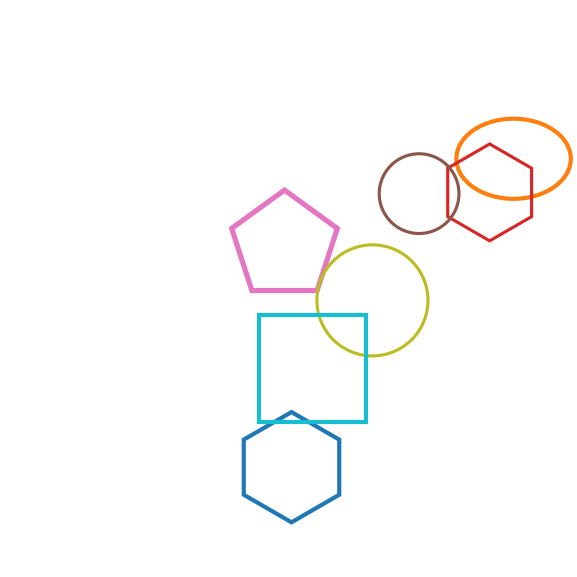[{"shape": "hexagon", "thickness": 2, "radius": 0.48, "center": [0.505, 0.19]}, {"shape": "oval", "thickness": 2, "radius": 0.5, "center": [0.889, 0.724]}, {"shape": "hexagon", "thickness": 1.5, "radius": 0.42, "center": [0.848, 0.666]}, {"shape": "circle", "thickness": 1.5, "radius": 0.35, "center": [0.726, 0.664]}, {"shape": "pentagon", "thickness": 2.5, "radius": 0.48, "center": [0.493, 0.574]}, {"shape": "circle", "thickness": 1.5, "radius": 0.48, "center": [0.645, 0.479]}, {"shape": "square", "thickness": 2, "radius": 0.46, "center": [0.541, 0.361]}]